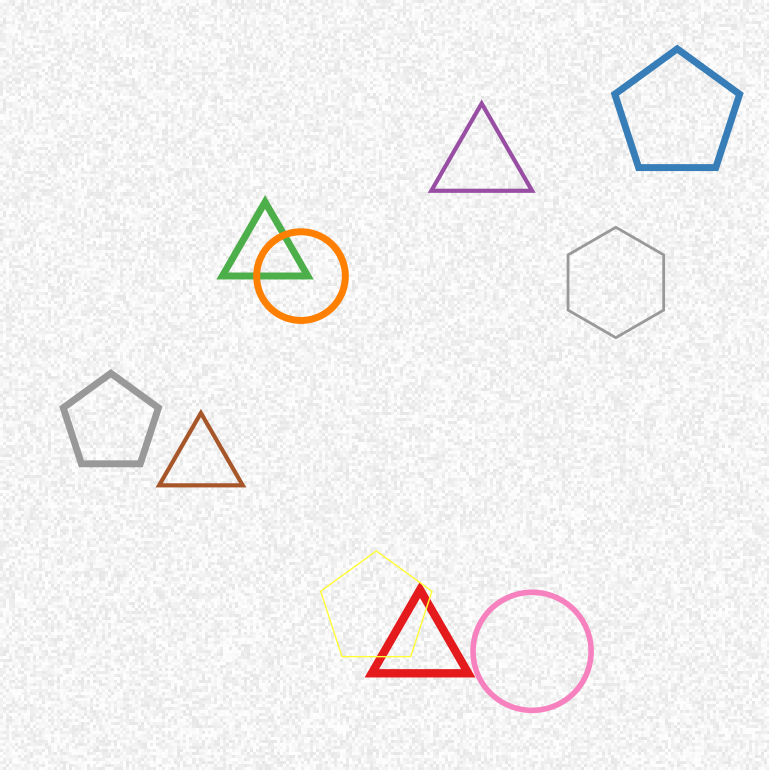[{"shape": "triangle", "thickness": 3, "radius": 0.36, "center": [0.545, 0.162]}, {"shape": "pentagon", "thickness": 2.5, "radius": 0.43, "center": [0.88, 0.851]}, {"shape": "triangle", "thickness": 2.5, "radius": 0.32, "center": [0.344, 0.674]}, {"shape": "triangle", "thickness": 1.5, "radius": 0.38, "center": [0.626, 0.79]}, {"shape": "circle", "thickness": 2.5, "radius": 0.29, "center": [0.391, 0.641]}, {"shape": "pentagon", "thickness": 0.5, "radius": 0.38, "center": [0.489, 0.209]}, {"shape": "triangle", "thickness": 1.5, "radius": 0.31, "center": [0.261, 0.401]}, {"shape": "circle", "thickness": 2, "radius": 0.38, "center": [0.691, 0.154]}, {"shape": "hexagon", "thickness": 1, "radius": 0.36, "center": [0.8, 0.633]}, {"shape": "pentagon", "thickness": 2.5, "radius": 0.32, "center": [0.144, 0.45]}]